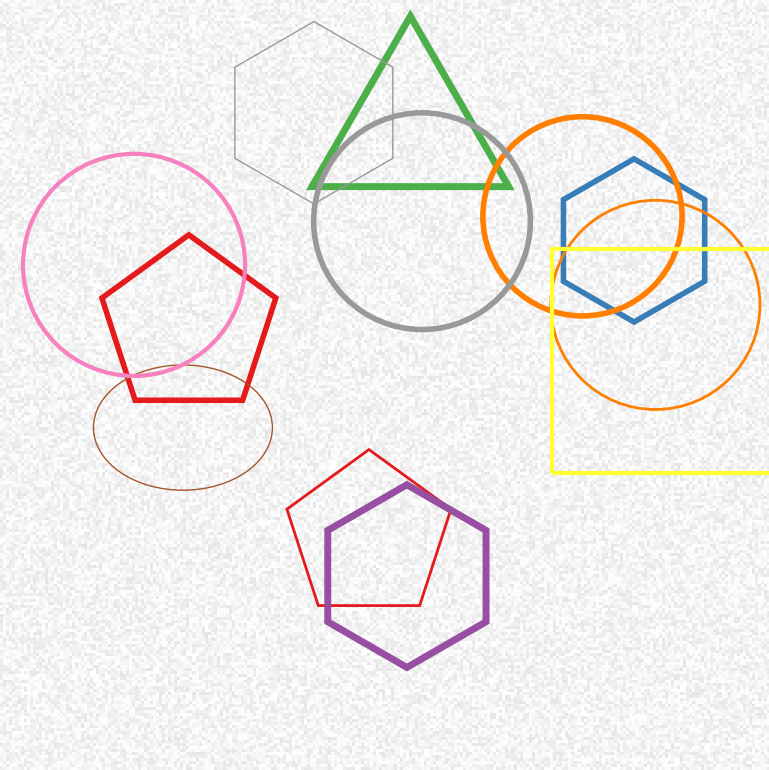[{"shape": "pentagon", "thickness": 2, "radius": 0.59, "center": [0.245, 0.576]}, {"shape": "pentagon", "thickness": 1, "radius": 0.56, "center": [0.479, 0.304]}, {"shape": "hexagon", "thickness": 2, "radius": 0.53, "center": [0.823, 0.688]}, {"shape": "triangle", "thickness": 2.5, "radius": 0.74, "center": [0.533, 0.831]}, {"shape": "hexagon", "thickness": 2.5, "radius": 0.59, "center": [0.528, 0.252]}, {"shape": "circle", "thickness": 2, "radius": 0.65, "center": [0.756, 0.719]}, {"shape": "circle", "thickness": 1, "radius": 0.68, "center": [0.851, 0.604]}, {"shape": "square", "thickness": 1.5, "radius": 0.73, "center": [0.862, 0.531]}, {"shape": "oval", "thickness": 0.5, "radius": 0.58, "center": [0.238, 0.445]}, {"shape": "circle", "thickness": 1.5, "radius": 0.72, "center": [0.174, 0.656]}, {"shape": "hexagon", "thickness": 0.5, "radius": 0.59, "center": [0.408, 0.854]}, {"shape": "circle", "thickness": 2, "radius": 0.7, "center": [0.548, 0.713]}]